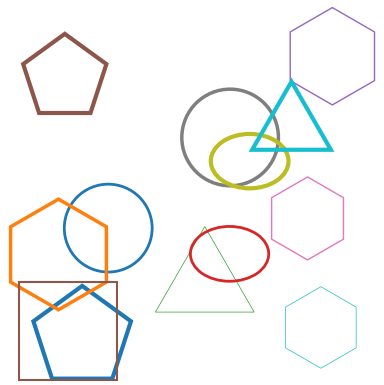[{"shape": "circle", "thickness": 2, "radius": 0.57, "center": [0.281, 0.408]}, {"shape": "pentagon", "thickness": 3, "radius": 0.67, "center": [0.213, 0.124]}, {"shape": "hexagon", "thickness": 2.5, "radius": 0.72, "center": [0.152, 0.339]}, {"shape": "triangle", "thickness": 0.5, "radius": 0.74, "center": [0.532, 0.263]}, {"shape": "oval", "thickness": 2, "radius": 0.51, "center": [0.596, 0.341]}, {"shape": "hexagon", "thickness": 1, "radius": 0.63, "center": [0.863, 0.854]}, {"shape": "square", "thickness": 1.5, "radius": 0.64, "center": [0.176, 0.141]}, {"shape": "pentagon", "thickness": 3, "radius": 0.57, "center": [0.168, 0.798]}, {"shape": "hexagon", "thickness": 1, "radius": 0.54, "center": [0.799, 0.433]}, {"shape": "circle", "thickness": 2.5, "radius": 0.63, "center": [0.598, 0.643]}, {"shape": "oval", "thickness": 3, "radius": 0.5, "center": [0.648, 0.581]}, {"shape": "hexagon", "thickness": 0.5, "radius": 0.53, "center": [0.833, 0.149]}, {"shape": "triangle", "thickness": 3, "radius": 0.59, "center": [0.757, 0.67]}]